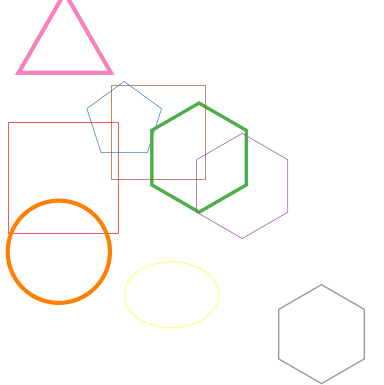[{"shape": "square", "thickness": 0.5, "radius": 0.72, "center": [0.164, 0.539]}, {"shape": "pentagon", "thickness": 0.5, "radius": 0.51, "center": [0.323, 0.686]}, {"shape": "hexagon", "thickness": 2.5, "radius": 0.71, "center": [0.517, 0.591]}, {"shape": "hexagon", "thickness": 0.5, "radius": 0.68, "center": [0.629, 0.517]}, {"shape": "circle", "thickness": 3, "radius": 0.66, "center": [0.153, 0.346]}, {"shape": "oval", "thickness": 0.5, "radius": 0.61, "center": [0.446, 0.234]}, {"shape": "square", "thickness": 0.5, "radius": 0.61, "center": [0.41, 0.656]}, {"shape": "triangle", "thickness": 3, "radius": 0.69, "center": [0.168, 0.88]}, {"shape": "hexagon", "thickness": 1, "radius": 0.64, "center": [0.835, 0.132]}]